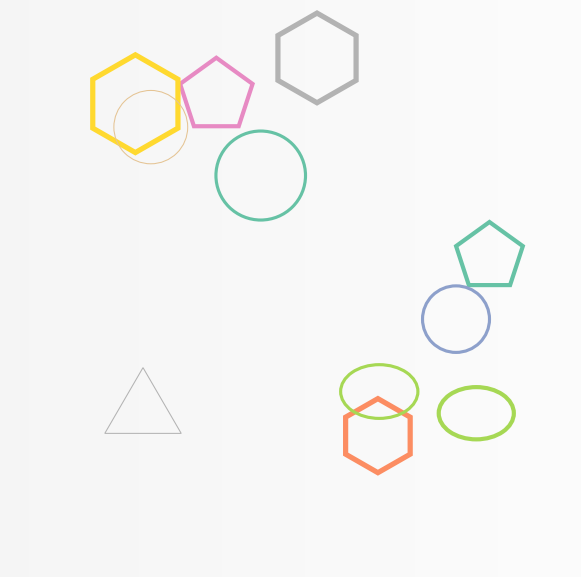[{"shape": "circle", "thickness": 1.5, "radius": 0.39, "center": [0.449, 0.695]}, {"shape": "pentagon", "thickness": 2, "radius": 0.3, "center": [0.842, 0.554]}, {"shape": "hexagon", "thickness": 2.5, "radius": 0.32, "center": [0.65, 0.245]}, {"shape": "circle", "thickness": 1.5, "radius": 0.29, "center": [0.785, 0.447]}, {"shape": "pentagon", "thickness": 2, "radius": 0.33, "center": [0.372, 0.834]}, {"shape": "oval", "thickness": 1.5, "radius": 0.33, "center": [0.653, 0.321]}, {"shape": "oval", "thickness": 2, "radius": 0.32, "center": [0.819, 0.284]}, {"shape": "hexagon", "thickness": 2.5, "radius": 0.42, "center": [0.233, 0.82]}, {"shape": "circle", "thickness": 0.5, "radius": 0.32, "center": [0.259, 0.779]}, {"shape": "hexagon", "thickness": 2.5, "radius": 0.39, "center": [0.545, 0.899]}, {"shape": "triangle", "thickness": 0.5, "radius": 0.38, "center": [0.246, 0.287]}]